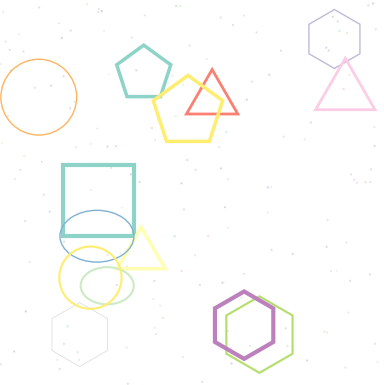[{"shape": "square", "thickness": 3, "radius": 0.46, "center": [0.256, 0.479]}, {"shape": "pentagon", "thickness": 2.5, "radius": 0.37, "center": [0.373, 0.809]}, {"shape": "triangle", "thickness": 2.5, "radius": 0.36, "center": [0.367, 0.338]}, {"shape": "hexagon", "thickness": 1, "radius": 0.38, "center": [0.869, 0.899]}, {"shape": "triangle", "thickness": 2, "radius": 0.39, "center": [0.551, 0.742]}, {"shape": "oval", "thickness": 1, "radius": 0.48, "center": [0.252, 0.386]}, {"shape": "circle", "thickness": 1, "radius": 0.49, "center": [0.101, 0.748]}, {"shape": "hexagon", "thickness": 1.5, "radius": 0.5, "center": [0.674, 0.131]}, {"shape": "triangle", "thickness": 2, "radius": 0.45, "center": [0.897, 0.76]}, {"shape": "hexagon", "thickness": 0.5, "radius": 0.42, "center": [0.207, 0.131]}, {"shape": "hexagon", "thickness": 3, "radius": 0.44, "center": [0.634, 0.155]}, {"shape": "oval", "thickness": 1.5, "radius": 0.34, "center": [0.278, 0.258]}, {"shape": "pentagon", "thickness": 2.5, "radius": 0.47, "center": [0.488, 0.709]}, {"shape": "circle", "thickness": 1.5, "radius": 0.4, "center": [0.235, 0.279]}]